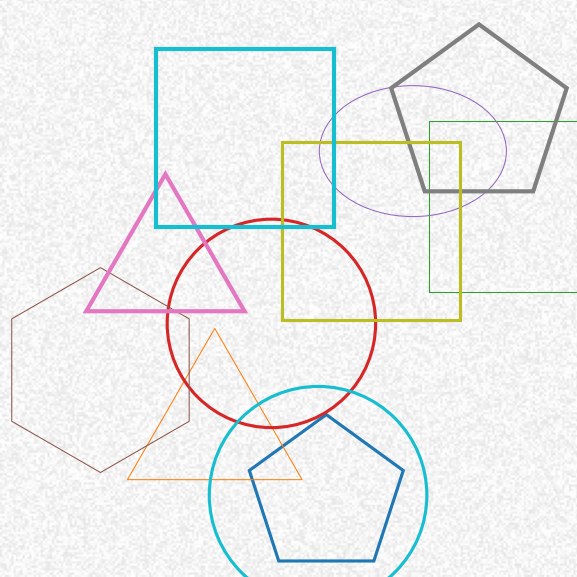[{"shape": "pentagon", "thickness": 1.5, "radius": 0.7, "center": [0.565, 0.141]}, {"shape": "triangle", "thickness": 0.5, "radius": 0.87, "center": [0.372, 0.256]}, {"shape": "square", "thickness": 0.5, "radius": 0.74, "center": [0.89, 0.641]}, {"shape": "circle", "thickness": 1.5, "radius": 0.9, "center": [0.47, 0.439]}, {"shape": "oval", "thickness": 0.5, "radius": 0.81, "center": [0.715, 0.737]}, {"shape": "hexagon", "thickness": 0.5, "radius": 0.89, "center": [0.174, 0.358]}, {"shape": "triangle", "thickness": 2, "radius": 0.79, "center": [0.286, 0.539]}, {"shape": "pentagon", "thickness": 2, "radius": 0.8, "center": [0.829, 0.797]}, {"shape": "square", "thickness": 1.5, "radius": 0.77, "center": [0.643, 0.6]}, {"shape": "square", "thickness": 2, "radius": 0.77, "center": [0.424, 0.759]}, {"shape": "circle", "thickness": 1.5, "radius": 0.94, "center": [0.551, 0.142]}]